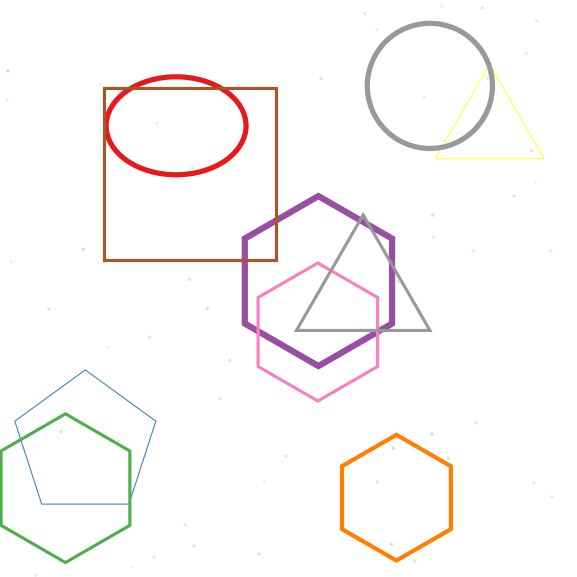[{"shape": "oval", "thickness": 2.5, "radius": 0.61, "center": [0.305, 0.781]}, {"shape": "pentagon", "thickness": 0.5, "radius": 0.64, "center": [0.148, 0.23]}, {"shape": "hexagon", "thickness": 1.5, "radius": 0.64, "center": [0.113, 0.154]}, {"shape": "hexagon", "thickness": 3, "radius": 0.74, "center": [0.551, 0.512]}, {"shape": "hexagon", "thickness": 2, "radius": 0.54, "center": [0.686, 0.137]}, {"shape": "triangle", "thickness": 0.5, "radius": 0.55, "center": [0.848, 0.779]}, {"shape": "square", "thickness": 1.5, "radius": 0.75, "center": [0.33, 0.698]}, {"shape": "hexagon", "thickness": 1.5, "radius": 0.6, "center": [0.55, 0.424]}, {"shape": "circle", "thickness": 2.5, "radius": 0.54, "center": [0.744, 0.85]}, {"shape": "triangle", "thickness": 1.5, "radius": 0.67, "center": [0.629, 0.494]}]